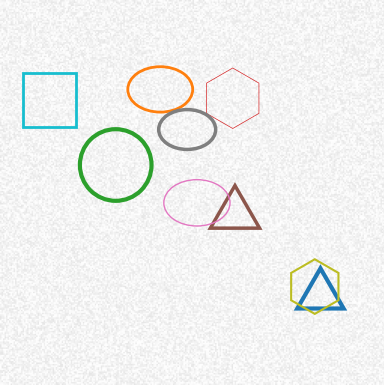[{"shape": "triangle", "thickness": 3, "radius": 0.35, "center": [0.832, 0.233]}, {"shape": "oval", "thickness": 2, "radius": 0.42, "center": [0.416, 0.768]}, {"shape": "circle", "thickness": 3, "radius": 0.47, "center": [0.301, 0.571]}, {"shape": "hexagon", "thickness": 0.5, "radius": 0.39, "center": [0.605, 0.745]}, {"shape": "triangle", "thickness": 2.5, "radius": 0.37, "center": [0.61, 0.444]}, {"shape": "oval", "thickness": 1, "radius": 0.43, "center": [0.511, 0.473]}, {"shape": "oval", "thickness": 2.5, "radius": 0.37, "center": [0.486, 0.664]}, {"shape": "hexagon", "thickness": 1.5, "radius": 0.35, "center": [0.818, 0.256]}, {"shape": "square", "thickness": 2, "radius": 0.35, "center": [0.128, 0.74]}]